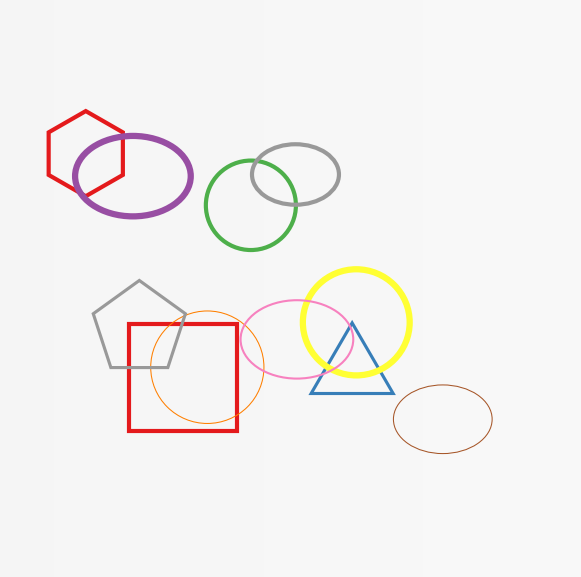[{"shape": "square", "thickness": 2, "radius": 0.46, "center": [0.314, 0.345]}, {"shape": "hexagon", "thickness": 2, "radius": 0.37, "center": [0.148, 0.733]}, {"shape": "triangle", "thickness": 1.5, "radius": 0.41, "center": [0.606, 0.358]}, {"shape": "circle", "thickness": 2, "radius": 0.39, "center": [0.432, 0.644]}, {"shape": "oval", "thickness": 3, "radius": 0.5, "center": [0.229, 0.694]}, {"shape": "circle", "thickness": 0.5, "radius": 0.49, "center": [0.357, 0.363]}, {"shape": "circle", "thickness": 3, "radius": 0.46, "center": [0.613, 0.441]}, {"shape": "oval", "thickness": 0.5, "radius": 0.42, "center": [0.762, 0.273]}, {"shape": "oval", "thickness": 1, "radius": 0.48, "center": [0.511, 0.411]}, {"shape": "pentagon", "thickness": 1.5, "radius": 0.42, "center": [0.24, 0.43]}, {"shape": "oval", "thickness": 2, "radius": 0.37, "center": [0.508, 0.697]}]